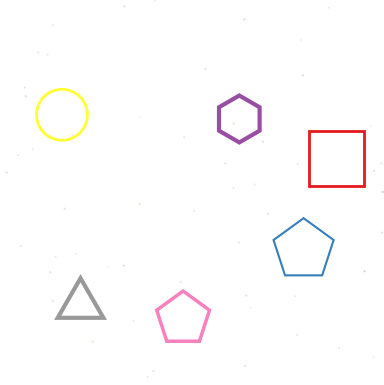[{"shape": "square", "thickness": 2, "radius": 0.36, "center": [0.874, 0.588]}, {"shape": "pentagon", "thickness": 1.5, "radius": 0.41, "center": [0.789, 0.351]}, {"shape": "hexagon", "thickness": 3, "radius": 0.3, "center": [0.622, 0.691]}, {"shape": "circle", "thickness": 2, "radius": 0.33, "center": [0.161, 0.702]}, {"shape": "pentagon", "thickness": 2.5, "radius": 0.36, "center": [0.476, 0.172]}, {"shape": "triangle", "thickness": 3, "radius": 0.34, "center": [0.209, 0.209]}]